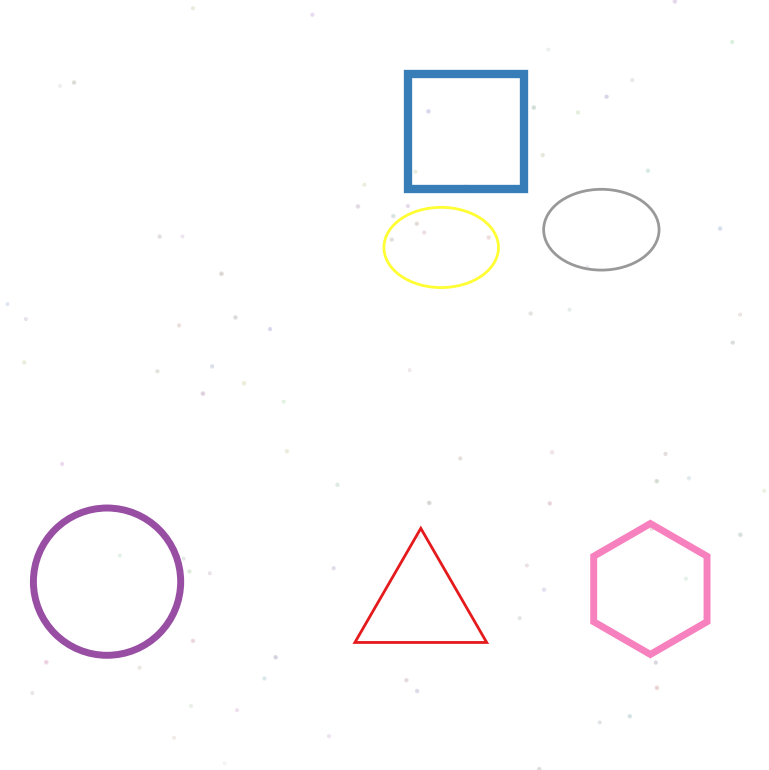[{"shape": "triangle", "thickness": 1, "radius": 0.49, "center": [0.546, 0.215]}, {"shape": "square", "thickness": 3, "radius": 0.37, "center": [0.605, 0.829]}, {"shape": "circle", "thickness": 2.5, "radius": 0.48, "center": [0.139, 0.245]}, {"shape": "oval", "thickness": 1, "radius": 0.37, "center": [0.573, 0.679]}, {"shape": "hexagon", "thickness": 2.5, "radius": 0.42, "center": [0.845, 0.235]}, {"shape": "oval", "thickness": 1, "radius": 0.37, "center": [0.781, 0.702]}]